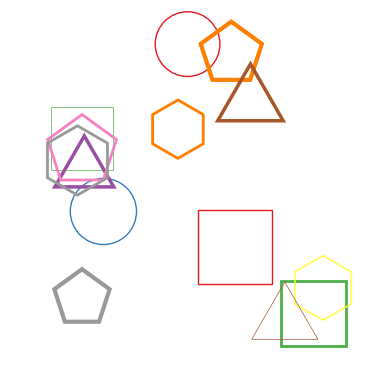[{"shape": "square", "thickness": 1, "radius": 0.48, "center": [0.611, 0.358]}, {"shape": "circle", "thickness": 1, "radius": 0.42, "center": [0.487, 0.885]}, {"shape": "circle", "thickness": 1, "radius": 0.43, "center": [0.269, 0.451]}, {"shape": "square", "thickness": 2, "radius": 0.42, "center": [0.813, 0.186]}, {"shape": "square", "thickness": 0.5, "radius": 0.41, "center": [0.213, 0.64]}, {"shape": "triangle", "thickness": 2.5, "radius": 0.44, "center": [0.219, 0.559]}, {"shape": "pentagon", "thickness": 3, "radius": 0.42, "center": [0.601, 0.86]}, {"shape": "hexagon", "thickness": 2, "radius": 0.38, "center": [0.462, 0.664]}, {"shape": "hexagon", "thickness": 1, "radius": 0.42, "center": [0.839, 0.252]}, {"shape": "triangle", "thickness": 2.5, "radius": 0.49, "center": [0.651, 0.735]}, {"shape": "triangle", "thickness": 0.5, "radius": 0.5, "center": [0.74, 0.168]}, {"shape": "pentagon", "thickness": 2, "radius": 0.47, "center": [0.213, 0.608]}, {"shape": "pentagon", "thickness": 3, "radius": 0.38, "center": [0.213, 0.225]}, {"shape": "hexagon", "thickness": 2, "radius": 0.45, "center": [0.201, 0.583]}]